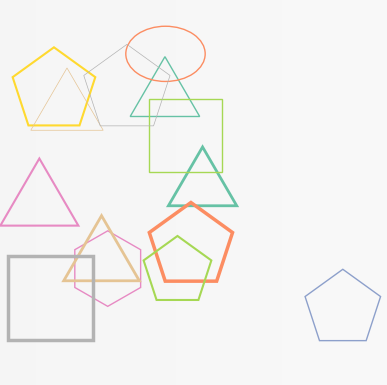[{"shape": "triangle", "thickness": 1, "radius": 0.52, "center": [0.426, 0.749]}, {"shape": "triangle", "thickness": 2, "radius": 0.51, "center": [0.523, 0.516]}, {"shape": "pentagon", "thickness": 2.5, "radius": 0.56, "center": [0.493, 0.361]}, {"shape": "oval", "thickness": 1, "radius": 0.51, "center": [0.427, 0.86]}, {"shape": "pentagon", "thickness": 1, "radius": 0.51, "center": [0.885, 0.198]}, {"shape": "triangle", "thickness": 1.5, "radius": 0.58, "center": [0.102, 0.472]}, {"shape": "hexagon", "thickness": 1, "radius": 0.49, "center": [0.278, 0.302]}, {"shape": "pentagon", "thickness": 1.5, "radius": 0.46, "center": [0.458, 0.295]}, {"shape": "square", "thickness": 1, "radius": 0.47, "center": [0.479, 0.648]}, {"shape": "pentagon", "thickness": 1.5, "radius": 0.56, "center": [0.139, 0.765]}, {"shape": "triangle", "thickness": 2, "radius": 0.56, "center": [0.262, 0.327]}, {"shape": "triangle", "thickness": 0.5, "radius": 0.54, "center": [0.173, 0.716]}, {"shape": "square", "thickness": 2.5, "radius": 0.55, "center": [0.131, 0.226]}, {"shape": "pentagon", "thickness": 0.5, "radius": 0.59, "center": [0.327, 0.768]}]